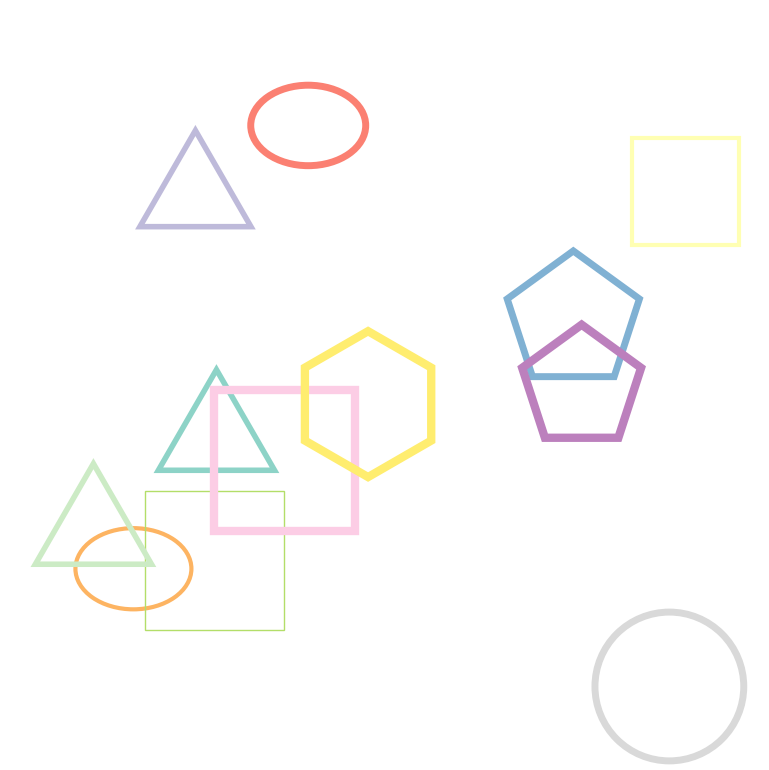[{"shape": "triangle", "thickness": 2, "radius": 0.44, "center": [0.281, 0.433]}, {"shape": "square", "thickness": 1.5, "radius": 0.35, "center": [0.89, 0.751]}, {"shape": "triangle", "thickness": 2, "radius": 0.42, "center": [0.254, 0.747]}, {"shape": "oval", "thickness": 2.5, "radius": 0.37, "center": [0.4, 0.837]}, {"shape": "pentagon", "thickness": 2.5, "radius": 0.45, "center": [0.745, 0.584]}, {"shape": "oval", "thickness": 1.5, "radius": 0.38, "center": [0.173, 0.261]}, {"shape": "square", "thickness": 0.5, "radius": 0.45, "center": [0.279, 0.272]}, {"shape": "square", "thickness": 3, "radius": 0.46, "center": [0.369, 0.402]}, {"shape": "circle", "thickness": 2.5, "radius": 0.48, "center": [0.869, 0.108]}, {"shape": "pentagon", "thickness": 3, "radius": 0.41, "center": [0.755, 0.497]}, {"shape": "triangle", "thickness": 2, "radius": 0.44, "center": [0.121, 0.311]}, {"shape": "hexagon", "thickness": 3, "radius": 0.47, "center": [0.478, 0.475]}]